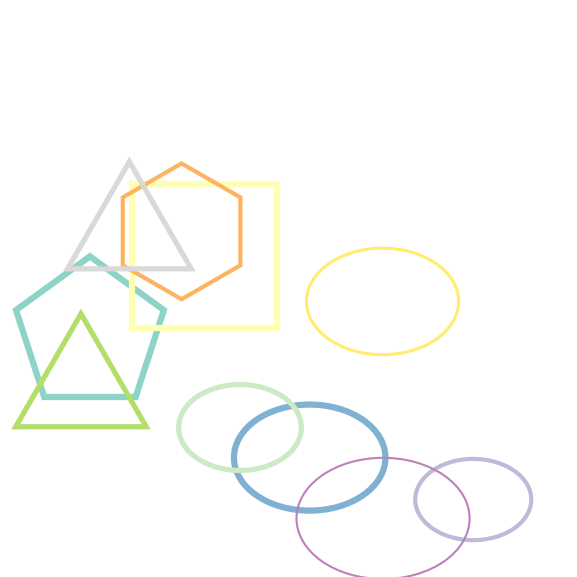[{"shape": "pentagon", "thickness": 3, "radius": 0.67, "center": [0.156, 0.421]}, {"shape": "square", "thickness": 3, "radius": 0.63, "center": [0.354, 0.556]}, {"shape": "oval", "thickness": 2, "radius": 0.5, "center": [0.819, 0.134]}, {"shape": "oval", "thickness": 3, "radius": 0.66, "center": [0.536, 0.207]}, {"shape": "hexagon", "thickness": 2, "radius": 0.59, "center": [0.314, 0.599]}, {"shape": "triangle", "thickness": 2.5, "radius": 0.65, "center": [0.14, 0.325]}, {"shape": "triangle", "thickness": 2.5, "radius": 0.62, "center": [0.224, 0.595]}, {"shape": "oval", "thickness": 1, "radius": 0.75, "center": [0.663, 0.101]}, {"shape": "oval", "thickness": 2.5, "radius": 0.53, "center": [0.416, 0.259]}, {"shape": "oval", "thickness": 1.5, "radius": 0.66, "center": [0.662, 0.477]}]